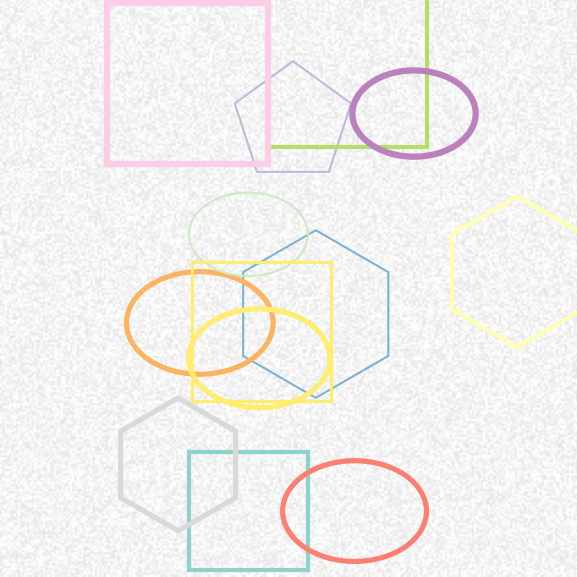[{"shape": "square", "thickness": 2, "radius": 0.51, "center": [0.43, 0.115]}, {"shape": "hexagon", "thickness": 2, "radius": 0.65, "center": [0.896, 0.529]}, {"shape": "pentagon", "thickness": 1, "radius": 0.53, "center": [0.507, 0.787]}, {"shape": "oval", "thickness": 2.5, "radius": 0.62, "center": [0.614, 0.114]}, {"shape": "hexagon", "thickness": 1, "radius": 0.73, "center": [0.547, 0.455]}, {"shape": "oval", "thickness": 2.5, "radius": 0.63, "center": [0.346, 0.44]}, {"shape": "square", "thickness": 2, "radius": 0.69, "center": [0.602, 0.881]}, {"shape": "square", "thickness": 3, "radius": 0.7, "center": [0.324, 0.855]}, {"shape": "hexagon", "thickness": 2.5, "radius": 0.58, "center": [0.308, 0.195]}, {"shape": "oval", "thickness": 3, "radius": 0.53, "center": [0.717, 0.802]}, {"shape": "oval", "thickness": 1, "radius": 0.52, "center": [0.43, 0.593]}, {"shape": "oval", "thickness": 2.5, "radius": 0.61, "center": [0.449, 0.379]}, {"shape": "square", "thickness": 1.5, "radius": 0.6, "center": [0.454, 0.425]}]